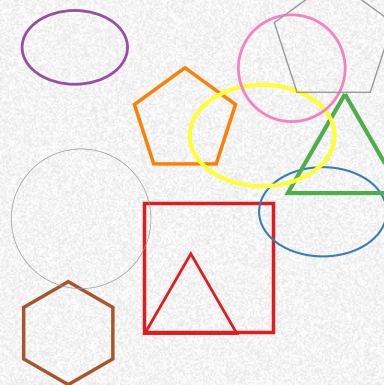[{"shape": "triangle", "thickness": 2, "radius": 0.69, "center": [0.496, 0.203]}, {"shape": "square", "thickness": 2.5, "radius": 0.84, "center": [0.541, 0.304]}, {"shape": "oval", "thickness": 1.5, "radius": 0.83, "center": [0.838, 0.45]}, {"shape": "triangle", "thickness": 3, "radius": 0.86, "center": [0.896, 0.584]}, {"shape": "oval", "thickness": 2, "radius": 0.68, "center": [0.194, 0.877]}, {"shape": "pentagon", "thickness": 2.5, "radius": 0.69, "center": [0.48, 0.686]}, {"shape": "oval", "thickness": 3, "radius": 0.94, "center": [0.681, 0.648]}, {"shape": "hexagon", "thickness": 2.5, "radius": 0.67, "center": [0.177, 0.135]}, {"shape": "circle", "thickness": 2, "radius": 0.69, "center": [0.758, 0.823]}, {"shape": "circle", "thickness": 0.5, "radius": 0.91, "center": [0.211, 0.432]}, {"shape": "pentagon", "thickness": 1, "radius": 0.81, "center": [0.867, 0.891]}]